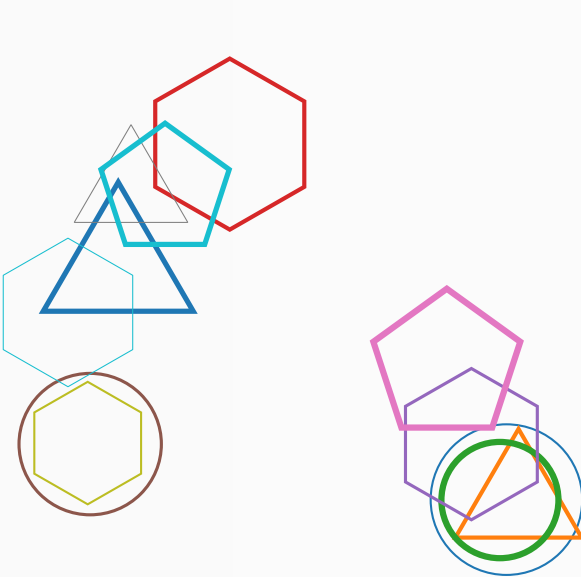[{"shape": "triangle", "thickness": 2.5, "radius": 0.74, "center": [0.203, 0.535]}, {"shape": "circle", "thickness": 1, "radius": 0.65, "center": [0.871, 0.134]}, {"shape": "triangle", "thickness": 2, "radius": 0.63, "center": [0.892, 0.131]}, {"shape": "circle", "thickness": 3, "radius": 0.5, "center": [0.86, 0.133]}, {"shape": "hexagon", "thickness": 2, "radius": 0.74, "center": [0.395, 0.75]}, {"shape": "hexagon", "thickness": 1.5, "radius": 0.65, "center": [0.811, 0.23]}, {"shape": "circle", "thickness": 1.5, "radius": 0.61, "center": [0.155, 0.23]}, {"shape": "pentagon", "thickness": 3, "radius": 0.66, "center": [0.769, 0.366]}, {"shape": "triangle", "thickness": 0.5, "radius": 0.56, "center": [0.225, 0.67]}, {"shape": "hexagon", "thickness": 1, "radius": 0.53, "center": [0.151, 0.232]}, {"shape": "hexagon", "thickness": 0.5, "radius": 0.64, "center": [0.117, 0.458]}, {"shape": "pentagon", "thickness": 2.5, "radius": 0.58, "center": [0.284, 0.67]}]